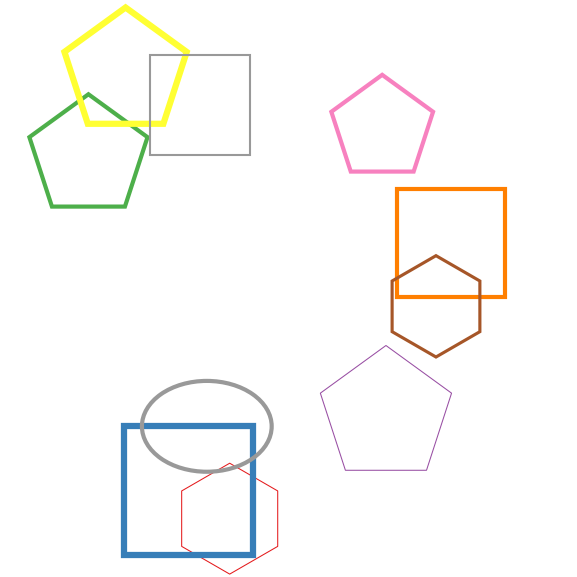[{"shape": "hexagon", "thickness": 0.5, "radius": 0.48, "center": [0.398, 0.101]}, {"shape": "square", "thickness": 3, "radius": 0.56, "center": [0.326, 0.15]}, {"shape": "pentagon", "thickness": 2, "radius": 0.54, "center": [0.153, 0.728]}, {"shape": "pentagon", "thickness": 0.5, "radius": 0.6, "center": [0.668, 0.281]}, {"shape": "square", "thickness": 2, "radius": 0.47, "center": [0.781, 0.578]}, {"shape": "pentagon", "thickness": 3, "radius": 0.56, "center": [0.217, 0.875]}, {"shape": "hexagon", "thickness": 1.5, "radius": 0.44, "center": [0.755, 0.469]}, {"shape": "pentagon", "thickness": 2, "radius": 0.46, "center": [0.662, 0.777]}, {"shape": "square", "thickness": 1, "radius": 0.43, "center": [0.347, 0.817]}, {"shape": "oval", "thickness": 2, "radius": 0.56, "center": [0.358, 0.261]}]